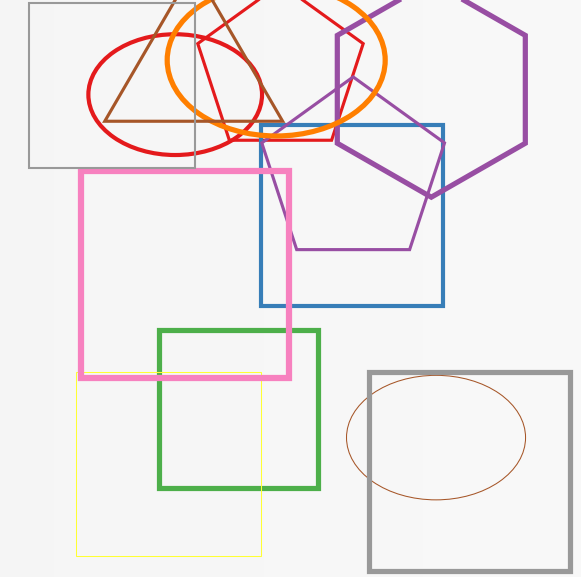[{"shape": "pentagon", "thickness": 1.5, "radius": 0.75, "center": [0.483, 0.877]}, {"shape": "oval", "thickness": 2, "radius": 0.75, "center": [0.301, 0.835]}, {"shape": "square", "thickness": 2, "radius": 0.78, "center": [0.605, 0.626]}, {"shape": "square", "thickness": 2.5, "radius": 0.68, "center": [0.41, 0.291]}, {"shape": "hexagon", "thickness": 2.5, "radius": 0.93, "center": [0.742, 0.844]}, {"shape": "pentagon", "thickness": 1.5, "radius": 0.83, "center": [0.608, 0.701]}, {"shape": "oval", "thickness": 2.5, "radius": 0.94, "center": [0.475, 0.895]}, {"shape": "square", "thickness": 0.5, "radius": 0.79, "center": [0.289, 0.196]}, {"shape": "triangle", "thickness": 1.5, "radius": 0.88, "center": [0.333, 0.878]}, {"shape": "oval", "thickness": 0.5, "radius": 0.77, "center": [0.75, 0.241]}, {"shape": "square", "thickness": 3, "radius": 0.9, "center": [0.318, 0.523]}, {"shape": "square", "thickness": 1, "radius": 0.71, "center": [0.193, 0.851]}, {"shape": "square", "thickness": 2.5, "radius": 0.86, "center": [0.808, 0.183]}]